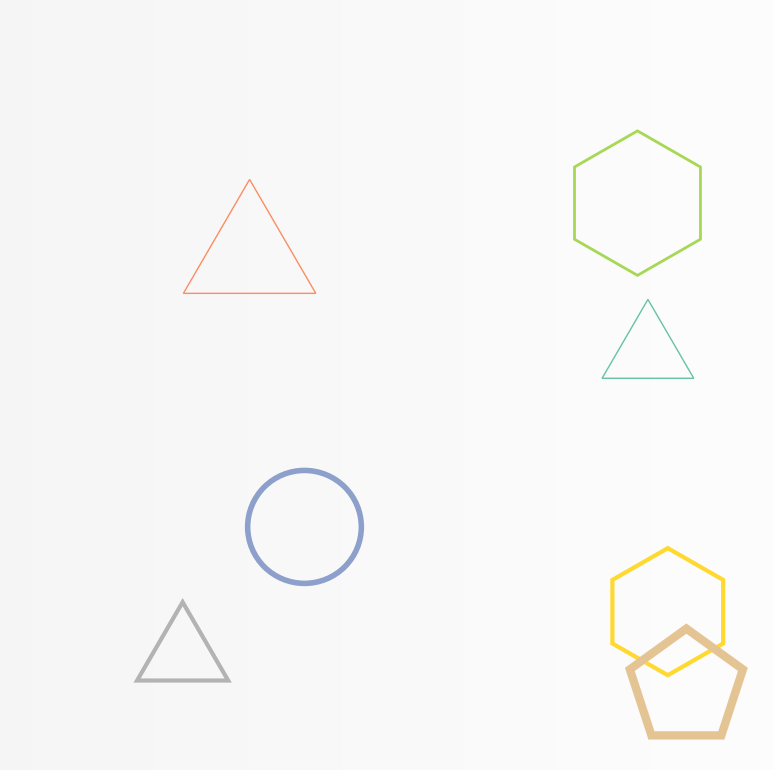[{"shape": "triangle", "thickness": 0.5, "radius": 0.34, "center": [0.836, 0.543]}, {"shape": "triangle", "thickness": 0.5, "radius": 0.49, "center": [0.322, 0.668]}, {"shape": "circle", "thickness": 2, "radius": 0.37, "center": [0.393, 0.316]}, {"shape": "hexagon", "thickness": 1, "radius": 0.47, "center": [0.823, 0.736]}, {"shape": "hexagon", "thickness": 1.5, "radius": 0.41, "center": [0.862, 0.206]}, {"shape": "pentagon", "thickness": 3, "radius": 0.38, "center": [0.886, 0.107]}, {"shape": "triangle", "thickness": 1.5, "radius": 0.34, "center": [0.236, 0.15]}]